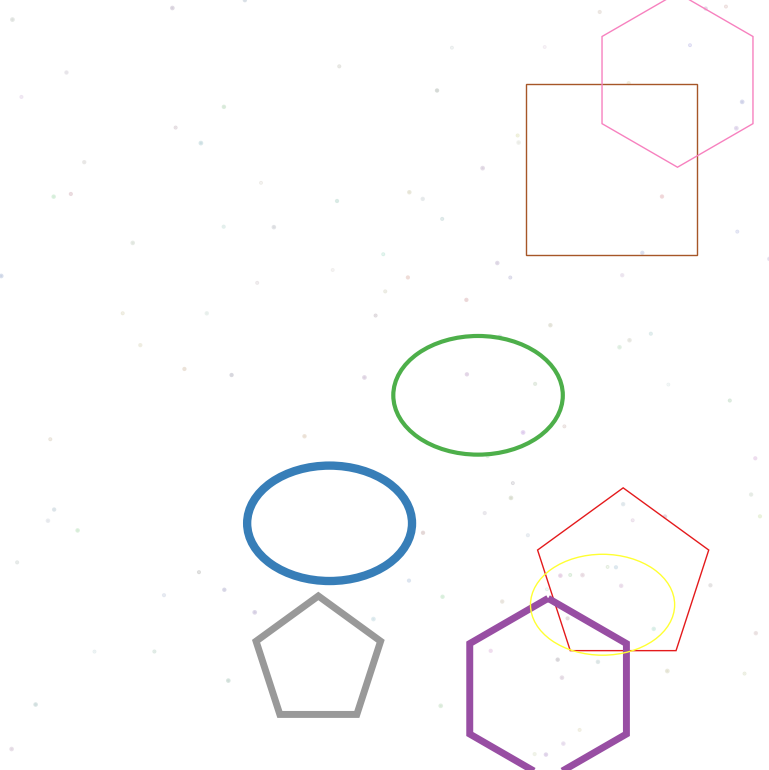[{"shape": "pentagon", "thickness": 0.5, "radius": 0.58, "center": [0.809, 0.25]}, {"shape": "oval", "thickness": 3, "radius": 0.54, "center": [0.428, 0.32]}, {"shape": "oval", "thickness": 1.5, "radius": 0.55, "center": [0.621, 0.487]}, {"shape": "hexagon", "thickness": 2.5, "radius": 0.59, "center": [0.712, 0.105]}, {"shape": "oval", "thickness": 0.5, "radius": 0.47, "center": [0.783, 0.215]}, {"shape": "square", "thickness": 0.5, "radius": 0.55, "center": [0.794, 0.78]}, {"shape": "hexagon", "thickness": 0.5, "radius": 0.57, "center": [0.88, 0.896]}, {"shape": "pentagon", "thickness": 2.5, "radius": 0.43, "center": [0.413, 0.141]}]